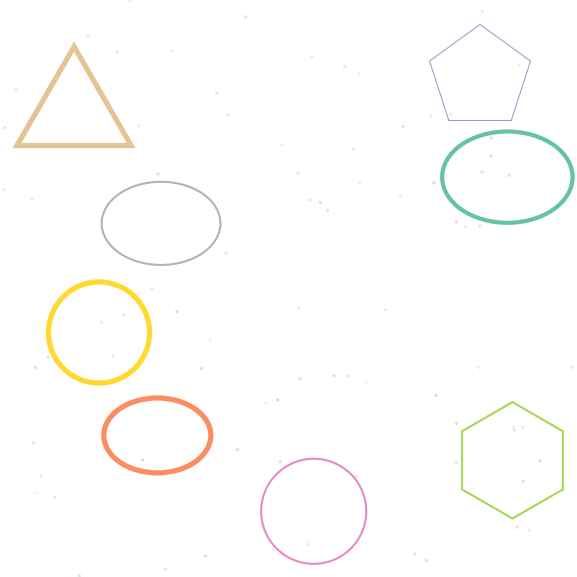[{"shape": "oval", "thickness": 2, "radius": 0.56, "center": [0.879, 0.692]}, {"shape": "oval", "thickness": 2.5, "radius": 0.46, "center": [0.272, 0.245]}, {"shape": "pentagon", "thickness": 0.5, "radius": 0.46, "center": [0.831, 0.865]}, {"shape": "circle", "thickness": 1, "radius": 0.46, "center": [0.543, 0.114]}, {"shape": "hexagon", "thickness": 1, "radius": 0.5, "center": [0.887, 0.202]}, {"shape": "circle", "thickness": 2.5, "radius": 0.44, "center": [0.171, 0.423]}, {"shape": "triangle", "thickness": 2.5, "radius": 0.57, "center": [0.128, 0.804]}, {"shape": "oval", "thickness": 1, "radius": 0.51, "center": [0.279, 0.612]}]